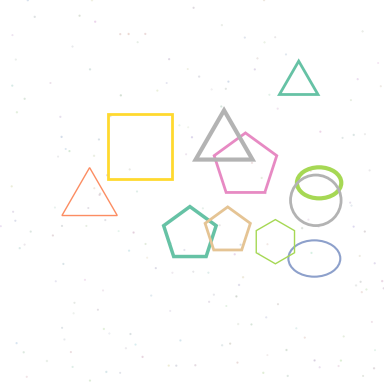[{"shape": "pentagon", "thickness": 2.5, "radius": 0.36, "center": [0.493, 0.392]}, {"shape": "triangle", "thickness": 2, "radius": 0.29, "center": [0.776, 0.783]}, {"shape": "triangle", "thickness": 1, "radius": 0.41, "center": [0.233, 0.482]}, {"shape": "oval", "thickness": 1.5, "radius": 0.34, "center": [0.816, 0.329]}, {"shape": "pentagon", "thickness": 2, "radius": 0.43, "center": [0.638, 0.569]}, {"shape": "hexagon", "thickness": 1, "radius": 0.29, "center": [0.715, 0.372]}, {"shape": "oval", "thickness": 3, "radius": 0.29, "center": [0.829, 0.525]}, {"shape": "square", "thickness": 2, "radius": 0.42, "center": [0.364, 0.62]}, {"shape": "pentagon", "thickness": 2, "radius": 0.31, "center": [0.592, 0.401]}, {"shape": "triangle", "thickness": 3, "radius": 0.43, "center": [0.582, 0.628]}, {"shape": "circle", "thickness": 2, "radius": 0.33, "center": [0.82, 0.48]}]